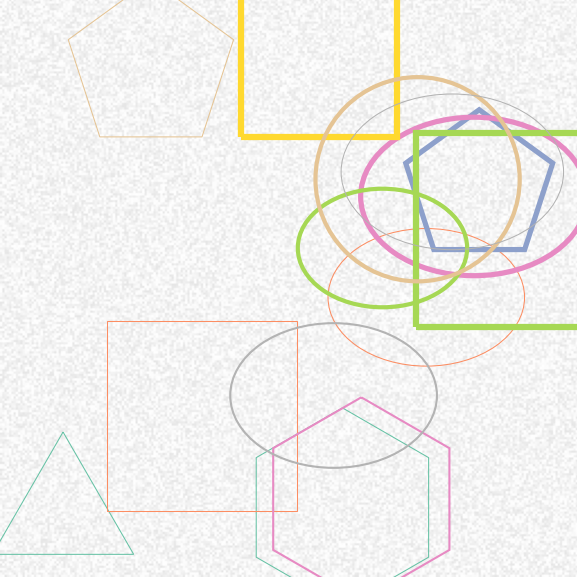[{"shape": "triangle", "thickness": 0.5, "radius": 0.71, "center": [0.109, 0.11]}, {"shape": "hexagon", "thickness": 0.5, "radius": 0.86, "center": [0.593, 0.121]}, {"shape": "square", "thickness": 0.5, "radius": 0.82, "center": [0.349, 0.279]}, {"shape": "oval", "thickness": 0.5, "radius": 0.85, "center": [0.738, 0.484]}, {"shape": "pentagon", "thickness": 2.5, "radius": 0.67, "center": [0.83, 0.675]}, {"shape": "oval", "thickness": 2.5, "radius": 0.98, "center": [0.821, 0.659]}, {"shape": "hexagon", "thickness": 1, "radius": 0.88, "center": [0.626, 0.135]}, {"shape": "square", "thickness": 3, "radius": 0.84, "center": [0.888, 0.601]}, {"shape": "oval", "thickness": 2, "radius": 0.73, "center": [0.662, 0.57]}, {"shape": "square", "thickness": 3, "radius": 0.68, "center": [0.553, 0.898]}, {"shape": "pentagon", "thickness": 0.5, "radius": 0.75, "center": [0.261, 0.884]}, {"shape": "circle", "thickness": 2, "radius": 0.88, "center": [0.723, 0.689]}, {"shape": "oval", "thickness": 0.5, "radius": 0.96, "center": [0.783, 0.702]}, {"shape": "oval", "thickness": 1, "radius": 0.89, "center": [0.578, 0.314]}]